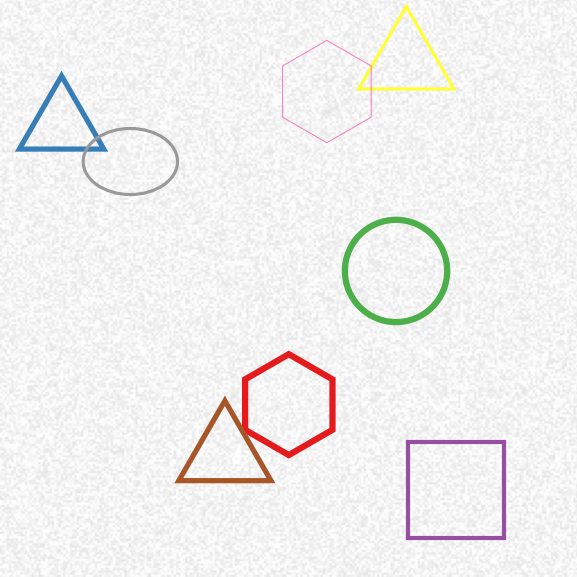[{"shape": "hexagon", "thickness": 3, "radius": 0.44, "center": [0.5, 0.299]}, {"shape": "triangle", "thickness": 2.5, "radius": 0.42, "center": [0.107, 0.783]}, {"shape": "circle", "thickness": 3, "radius": 0.44, "center": [0.686, 0.53]}, {"shape": "square", "thickness": 2, "radius": 0.42, "center": [0.79, 0.151]}, {"shape": "triangle", "thickness": 1.5, "radius": 0.48, "center": [0.704, 0.893]}, {"shape": "triangle", "thickness": 2.5, "radius": 0.46, "center": [0.389, 0.213]}, {"shape": "hexagon", "thickness": 0.5, "radius": 0.44, "center": [0.566, 0.841]}, {"shape": "oval", "thickness": 1.5, "radius": 0.41, "center": [0.226, 0.719]}]